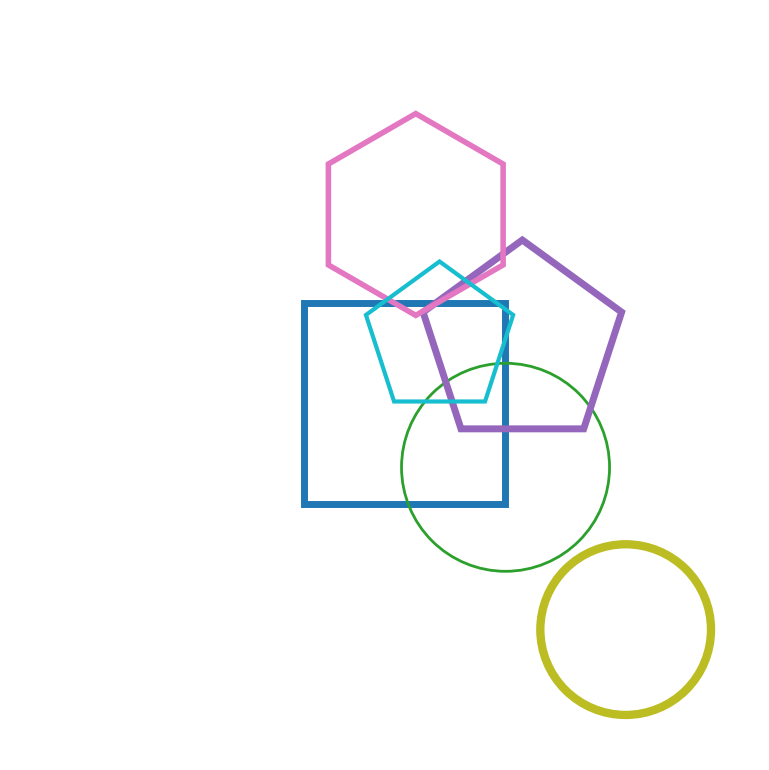[{"shape": "square", "thickness": 2.5, "radius": 0.66, "center": [0.525, 0.476]}, {"shape": "circle", "thickness": 1, "radius": 0.68, "center": [0.657, 0.393]}, {"shape": "pentagon", "thickness": 2.5, "radius": 0.68, "center": [0.678, 0.553]}, {"shape": "hexagon", "thickness": 2, "radius": 0.66, "center": [0.54, 0.721]}, {"shape": "circle", "thickness": 3, "radius": 0.55, "center": [0.813, 0.182]}, {"shape": "pentagon", "thickness": 1.5, "radius": 0.5, "center": [0.571, 0.56]}]